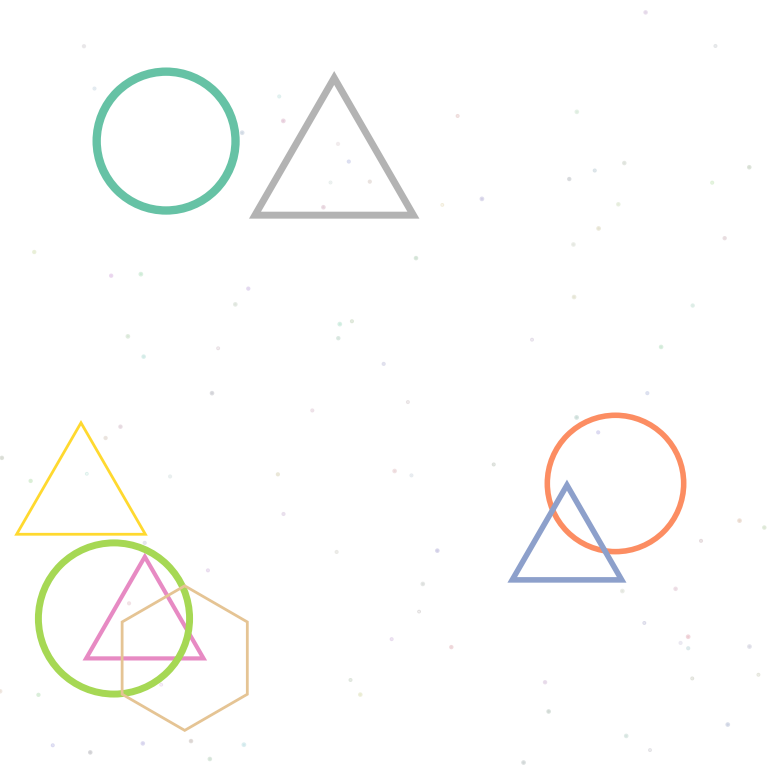[{"shape": "circle", "thickness": 3, "radius": 0.45, "center": [0.216, 0.817]}, {"shape": "circle", "thickness": 2, "radius": 0.44, "center": [0.799, 0.372]}, {"shape": "triangle", "thickness": 2, "radius": 0.41, "center": [0.736, 0.288]}, {"shape": "triangle", "thickness": 1.5, "radius": 0.44, "center": [0.188, 0.189]}, {"shape": "circle", "thickness": 2.5, "radius": 0.49, "center": [0.148, 0.197]}, {"shape": "triangle", "thickness": 1, "radius": 0.48, "center": [0.105, 0.354]}, {"shape": "hexagon", "thickness": 1, "radius": 0.47, "center": [0.24, 0.145]}, {"shape": "triangle", "thickness": 2.5, "radius": 0.59, "center": [0.434, 0.78]}]